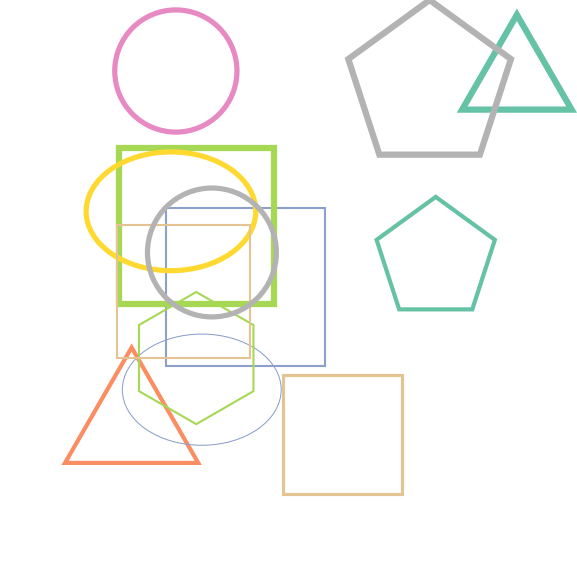[{"shape": "pentagon", "thickness": 2, "radius": 0.54, "center": [0.755, 0.551]}, {"shape": "triangle", "thickness": 3, "radius": 0.55, "center": [0.895, 0.864]}, {"shape": "triangle", "thickness": 2, "radius": 0.67, "center": [0.228, 0.264]}, {"shape": "square", "thickness": 1, "radius": 0.68, "center": [0.425, 0.502]}, {"shape": "oval", "thickness": 0.5, "radius": 0.69, "center": [0.349, 0.324]}, {"shape": "circle", "thickness": 2.5, "radius": 0.53, "center": [0.305, 0.876]}, {"shape": "square", "thickness": 3, "radius": 0.67, "center": [0.34, 0.608]}, {"shape": "hexagon", "thickness": 1, "radius": 0.57, "center": [0.34, 0.379]}, {"shape": "oval", "thickness": 2.5, "radius": 0.73, "center": [0.296, 0.633]}, {"shape": "square", "thickness": 1, "radius": 0.57, "center": [0.318, 0.494]}, {"shape": "square", "thickness": 1.5, "radius": 0.52, "center": [0.593, 0.247]}, {"shape": "circle", "thickness": 2.5, "radius": 0.56, "center": [0.367, 0.562]}, {"shape": "pentagon", "thickness": 3, "radius": 0.74, "center": [0.744, 0.851]}]